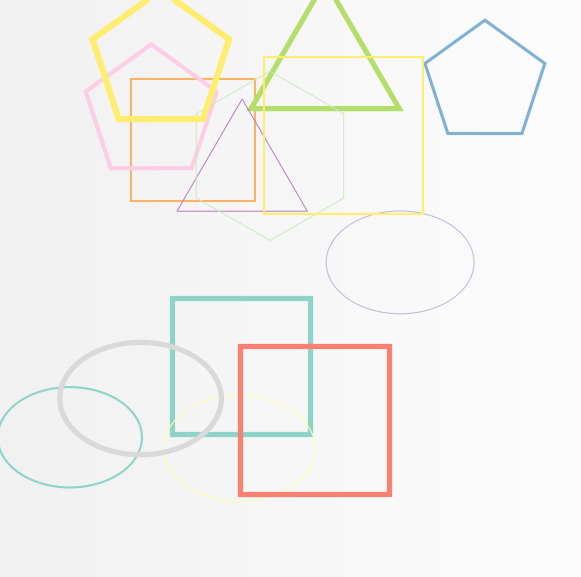[{"shape": "oval", "thickness": 1, "radius": 0.62, "center": [0.12, 0.242]}, {"shape": "square", "thickness": 2.5, "radius": 0.59, "center": [0.415, 0.365]}, {"shape": "oval", "thickness": 0.5, "radius": 0.65, "center": [0.412, 0.223]}, {"shape": "oval", "thickness": 0.5, "radius": 0.64, "center": [0.688, 0.545]}, {"shape": "square", "thickness": 2.5, "radius": 0.64, "center": [0.541, 0.272]}, {"shape": "pentagon", "thickness": 1.5, "radius": 0.54, "center": [0.834, 0.856]}, {"shape": "square", "thickness": 1, "radius": 0.53, "center": [0.332, 0.757]}, {"shape": "triangle", "thickness": 2.5, "radius": 0.74, "center": [0.559, 0.885]}, {"shape": "pentagon", "thickness": 2, "radius": 0.59, "center": [0.26, 0.804]}, {"shape": "oval", "thickness": 2.5, "radius": 0.7, "center": [0.242, 0.309]}, {"shape": "triangle", "thickness": 0.5, "radius": 0.65, "center": [0.417, 0.698]}, {"shape": "hexagon", "thickness": 0.5, "radius": 0.73, "center": [0.465, 0.729]}, {"shape": "pentagon", "thickness": 3, "radius": 0.62, "center": [0.277, 0.893]}, {"shape": "square", "thickness": 1, "radius": 0.68, "center": [0.591, 0.765]}]